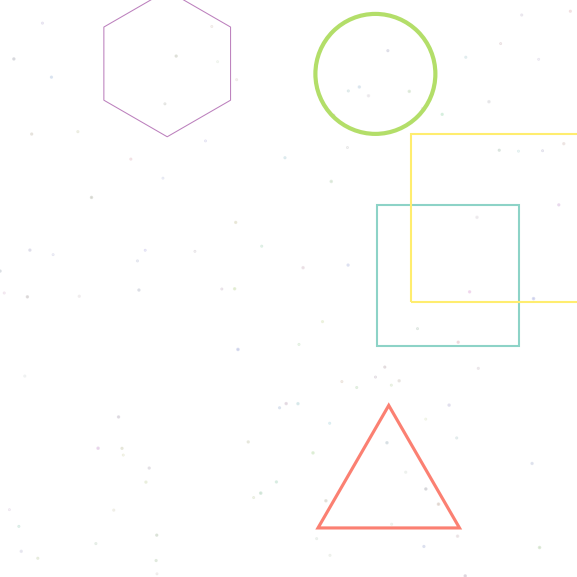[{"shape": "square", "thickness": 1, "radius": 0.61, "center": [0.776, 0.522]}, {"shape": "triangle", "thickness": 1.5, "radius": 0.71, "center": [0.673, 0.156]}, {"shape": "circle", "thickness": 2, "radius": 0.52, "center": [0.65, 0.871]}, {"shape": "hexagon", "thickness": 0.5, "radius": 0.63, "center": [0.29, 0.889]}, {"shape": "square", "thickness": 1, "radius": 0.73, "center": [0.857, 0.621]}]